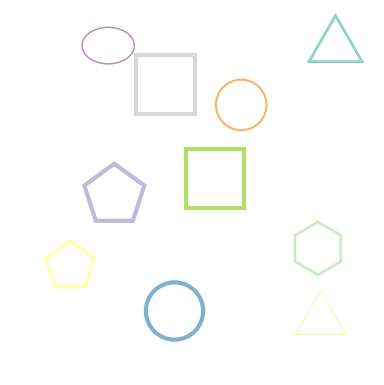[{"shape": "triangle", "thickness": 2, "radius": 0.4, "center": [0.871, 0.88]}, {"shape": "pentagon", "thickness": 2.5, "radius": 0.33, "center": [0.182, 0.309]}, {"shape": "pentagon", "thickness": 3, "radius": 0.41, "center": [0.297, 0.493]}, {"shape": "circle", "thickness": 3, "radius": 0.37, "center": [0.453, 0.192]}, {"shape": "circle", "thickness": 1.5, "radius": 0.33, "center": [0.627, 0.727]}, {"shape": "square", "thickness": 3, "radius": 0.38, "center": [0.558, 0.536]}, {"shape": "square", "thickness": 3, "radius": 0.38, "center": [0.43, 0.78]}, {"shape": "oval", "thickness": 1, "radius": 0.34, "center": [0.281, 0.882]}, {"shape": "hexagon", "thickness": 2, "radius": 0.34, "center": [0.826, 0.355]}, {"shape": "triangle", "thickness": 0.5, "radius": 0.38, "center": [0.833, 0.169]}]